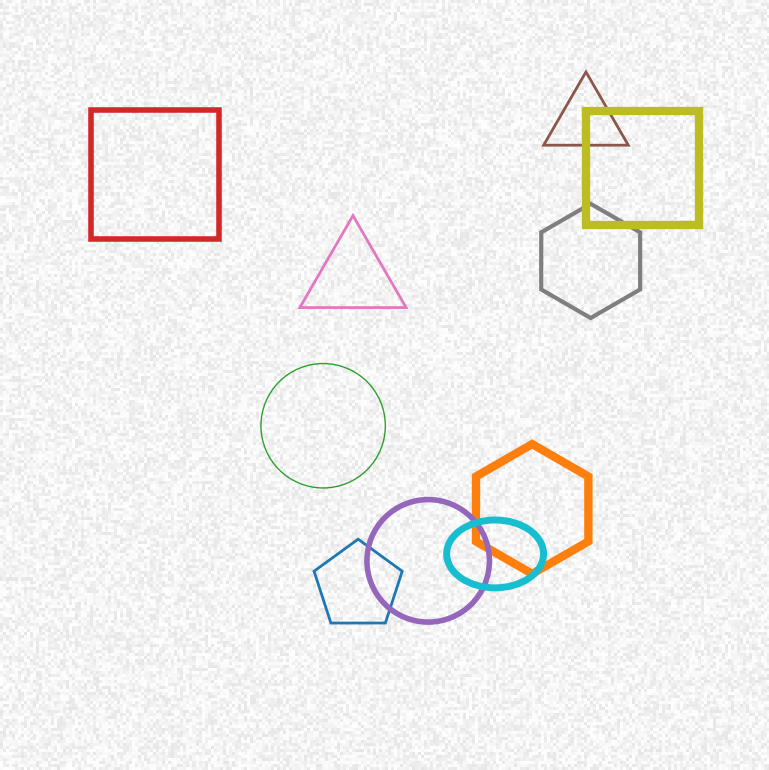[{"shape": "pentagon", "thickness": 1, "radius": 0.3, "center": [0.465, 0.24]}, {"shape": "hexagon", "thickness": 3, "radius": 0.42, "center": [0.691, 0.339]}, {"shape": "circle", "thickness": 0.5, "radius": 0.4, "center": [0.42, 0.447]}, {"shape": "square", "thickness": 2, "radius": 0.42, "center": [0.201, 0.774]}, {"shape": "circle", "thickness": 2, "radius": 0.4, "center": [0.556, 0.272]}, {"shape": "triangle", "thickness": 1, "radius": 0.32, "center": [0.761, 0.843]}, {"shape": "triangle", "thickness": 1, "radius": 0.4, "center": [0.458, 0.64]}, {"shape": "hexagon", "thickness": 1.5, "radius": 0.37, "center": [0.767, 0.661]}, {"shape": "square", "thickness": 3, "radius": 0.37, "center": [0.835, 0.782]}, {"shape": "oval", "thickness": 2.5, "radius": 0.31, "center": [0.643, 0.281]}]